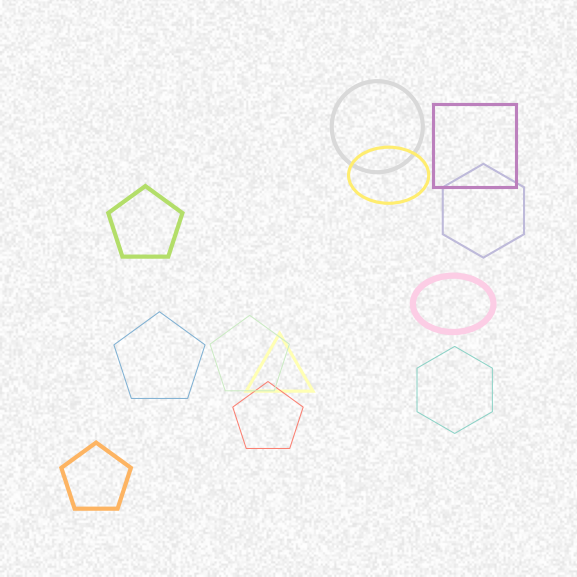[{"shape": "hexagon", "thickness": 0.5, "radius": 0.38, "center": [0.787, 0.324]}, {"shape": "triangle", "thickness": 1.5, "radius": 0.33, "center": [0.484, 0.355]}, {"shape": "hexagon", "thickness": 1, "radius": 0.41, "center": [0.837, 0.634]}, {"shape": "pentagon", "thickness": 0.5, "radius": 0.32, "center": [0.464, 0.274]}, {"shape": "pentagon", "thickness": 0.5, "radius": 0.41, "center": [0.276, 0.376]}, {"shape": "pentagon", "thickness": 2, "radius": 0.32, "center": [0.166, 0.169]}, {"shape": "pentagon", "thickness": 2, "radius": 0.34, "center": [0.252, 0.609]}, {"shape": "oval", "thickness": 3, "radius": 0.35, "center": [0.785, 0.473]}, {"shape": "circle", "thickness": 2, "radius": 0.39, "center": [0.653, 0.78]}, {"shape": "square", "thickness": 1.5, "radius": 0.36, "center": [0.822, 0.747]}, {"shape": "pentagon", "thickness": 0.5, "radius": 0.36, "center": [0.432, 0.381]}, {"shape": "oval", "thickness": 1.5, "radius": 0.35, "center": [0.673, 0.696]}]